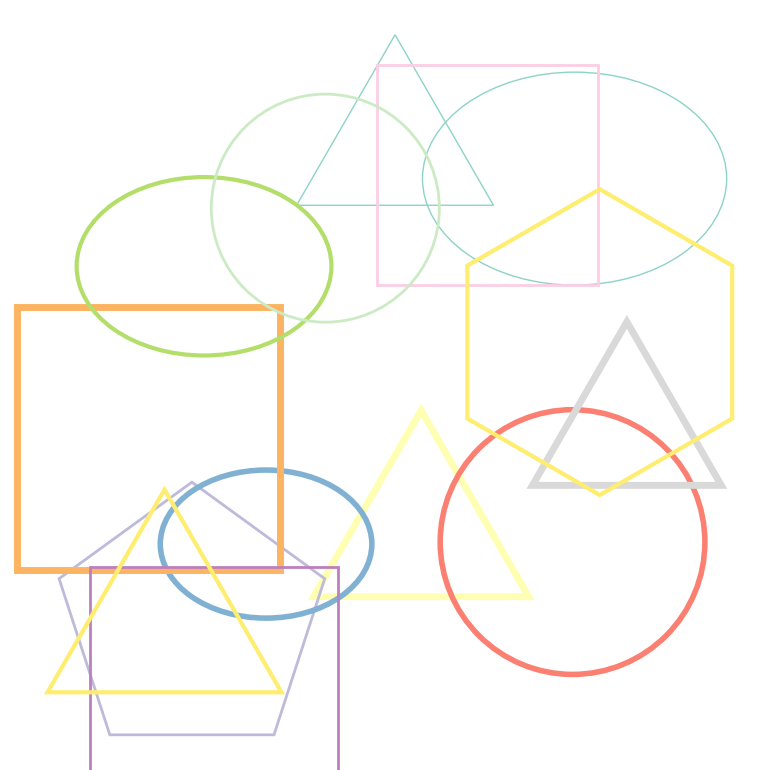[{"shape": "oval", "thickness": 0.5, "radius": 0.99, "center": [0.746, 0.768]}, {"shape": "triangle", "thickness": 0.5, "radius": 0.74, "center": [0.513, 0.807]}, {"shape": "triangle", "thickness": 2.5, "radius": 0.81, "center": [0.547, 0.306]}, {"shape": "pentagon", "thickness": 1, "radius": 0.91, "center": [0.249, 0.192]}, {"shape": "circle", "thickness": 2, "radius": 0.86, "center": [0.744, 0.296]}, {"shape": "oval", "thickness": 2, "radius": 0.69, "center": [0.346, 0.293]}, {"shape": "square", "thickness": 2.5, "radius": 0.85, "center": [0.192, 0.43]}, {"shape": "oval", "thickness": 1.5, "radius": 0.83, "center": [0.265, 0.654]}, {"shape": "square", "thickness": 1, "radius": 0.72, "center": [0.633, 0.773]}, {"shape": "triangle", "thickness": 2.5, "radius": 0.71, "center": [0.814, 0.44]}, {"shape": "square", "thickness": 1, "radius": 0.8, "center": [0.278, 0.103]}, {"shape": "circle", "thickness": 1, "radius": 0.74, "center": [0.423, 0.73]}, {"shape": "hexagon", "thickness": 1.5, "radius": 0.99, "center": [0.779, 0.556]}, {"shape": "triangle", "thickness": 1.5, "radius": 0.88, "center": [0.214, 0.189]}]